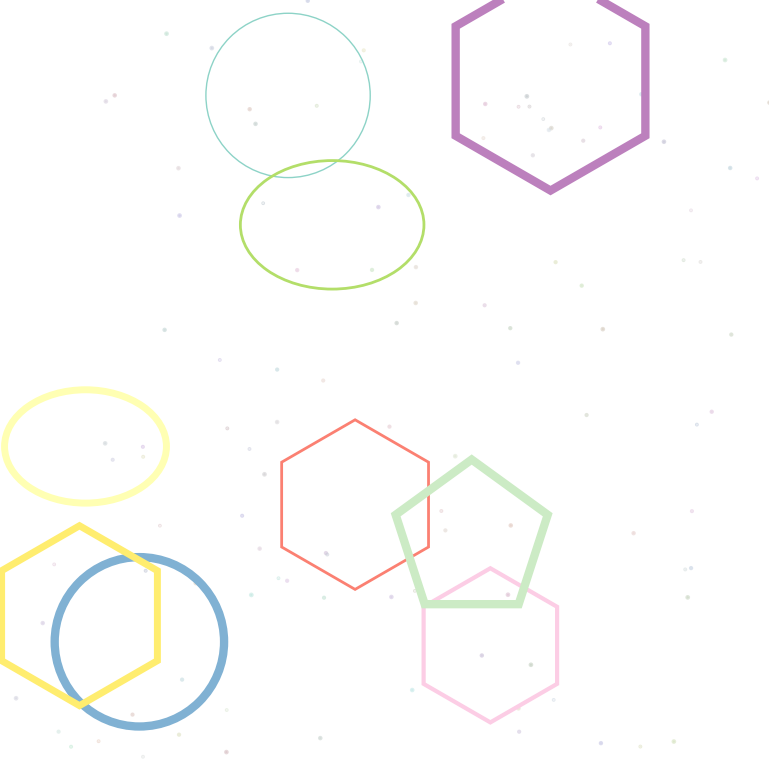[{"shape": "circle", "thickness": 0.5, "radius": 0.53, "center": [0.374, 0.876]}, {"shape": "oval", "thickness": 2.5, "radius": 0.53, "center": [0.111, 0.42]}, {"shape": "hexagon", "thickness": 1, "radius": 0.55, "center": [0.461, 0.345]}, {"shape": "circle", "thickness": 3, "radius": 0.55, "center": [0.181, 0.166]}, {"shape": "oval", "thickness": 1, "radius": 0.6, "center": [0.431, 0.708]}, {"shape": "hexagon", "thickness": 1.5, "radius": 0.5, "center": [0.637, 0.162]}, {"shape": "hexagon", "thickness": 3, "radius": 0.71, "center": [0.715, 0.895]}, {"shape": "pentagon", "thickness": 3, "radius": 0.52, "center": [0.613, 0.299]}, {"shape": "hexagon", "thickness": 2.5, "radius": 0.58, "center": [0.103, 0.2]}]